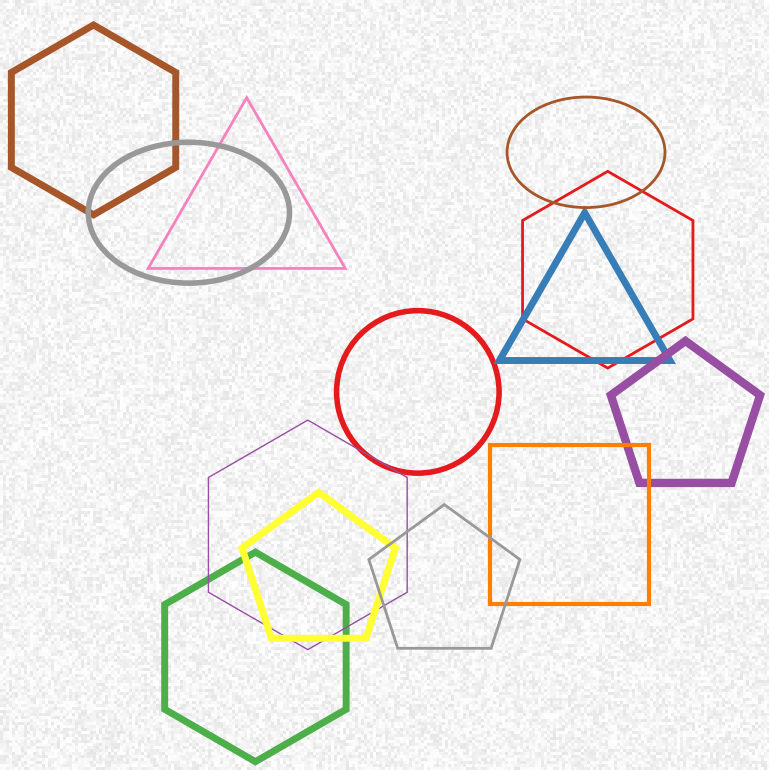[{"shape": "hexagon", "thickness": 1, "radius": 0.64, "center": [0.789, 0.65]}, {"shape": "circle", "thickness": 2, "radius": 0.53, "center": [0.543, 0.491]}, {"shape": "triangle", "thickness": 2.5, "radius": 0.64, "center": [0.759, 0.596]}, {"shape": "hexagon", "thickness": 2.5, "radius": 0.68, "center": [0.332, 0.147]}, {"shape": "hexagon", "thickness": 0.5, "radius": 0.75, "center": [0.4, 0.305]}, {"shape": "pentagon", "thickness": 3, "radius": 0.51, "center": [0.89, 0.455]}, {"shape": "square", "thickness": 1.5, "radius": 0.51, "center": [0.74, 0.319]}, {"shape": "pentagon", "thickness": 2.5, "radius": 0.52, "center": [0.414, 0.256]}, {"shape": "hexagon", "thickness": 2.5, "radius": 0.62, "center": [0.121, 0.844]}, {"shape": "oval", "thickness": 1, "radius": 0.51, "center": [0.761, 0.802]}, {"shape": "triangle", "thickness": 1, "radius": 0.74, "center": [0.32, 0.725]}, {"shape": "pentagon", "thickness": 1, "radius": 0.52, "center": [0.577, 0.242]}, {"shape": "oval", "thickness": 2, "radius": 0.65, "center": [0.245, 0.724]}]